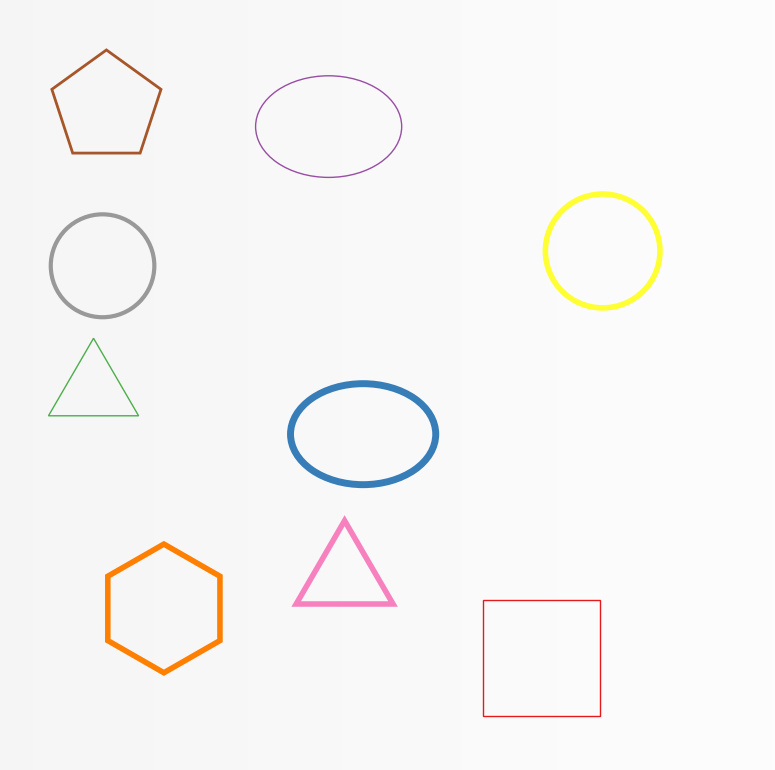[{"shape": "square", "thickness": 0.5, "radius": 0.38, "center": [0.699, 0.145]}, {"shape": "oval", "thickness": 2.5, "radius": 0.47, "center": [0.469, 0.436]}, {"shape": "triangle", "thickness": 0.5, "radius": 0.34, "center": [0.121, 0.494]}, {"shape": "oval", "thickness": 0.5, "radius": 0.47, "center": [0.424, 0.836]}, {"shape": "hexagon", "thickness": 2, "radius": 0.42, "center": [0.211, 0.21]}, {"shape": "circle", "thickness": 2, "radius": 0.37, "center": [0.778, 0.674]}, {"shape": "pentagon", "thickness": 1, "radius": 0.37, "center": [0.137, 0.861]}, {"shape": "triangle", "thickness": 2, "radius": 0.36, "center": [0.445, 0.252]}, {"shape": "circle", "thickness": 1.5, "radius": 0.33, "center": [0.132, 0.655]}]